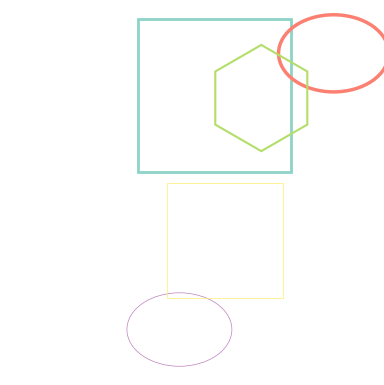[{"shape": "square", "thickness": 2, "radius": 0.99, "center": [0.557, 0.752]}, {"shape": "oval", "thickness": 2.5, "radius": 0.72, "center": [0.867, 0.861]}, {"shape": "hexagon", "thickness": 1.5, "radius": 0.69, "center": [0.679, 0.745]}, {"shape": "oval", "thickness": 0.5, "radius": 0.68, "center": [0.466, 0.144]}, {"shape": "square", "thickness": 0.5, "radius": 0.75, "center": [0.584, 0.376]}]